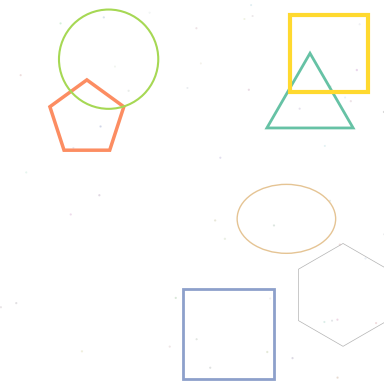[{"shape": "triangle", "thickness": 2, "radius": 0.65, "center": [0.805, 0.732]}, {"shape": "pentagon", "thickness": 2.5, "radius": 0.5, "center": [0.226, 0.692]}, {"shape": "square", "thickness": 2, "radius": 0.59, "center": [0.593, 0.133]}, {"shape": "circle", "thickness": 1.5, "radius": 0.64, "center": [0.282, 0.846]}, {"shape": "square", "thickness": 3, "radius": 0.5, "center": [0.855, 0.86]}, {"shape": "oval", "thickness": 1, "radius": 0.64, "center": [0.744, 0.432]}, {"shape": "hexagon", "thickness": 0.5, "radius": 0.67, "center": [0.891, 0.234]}]